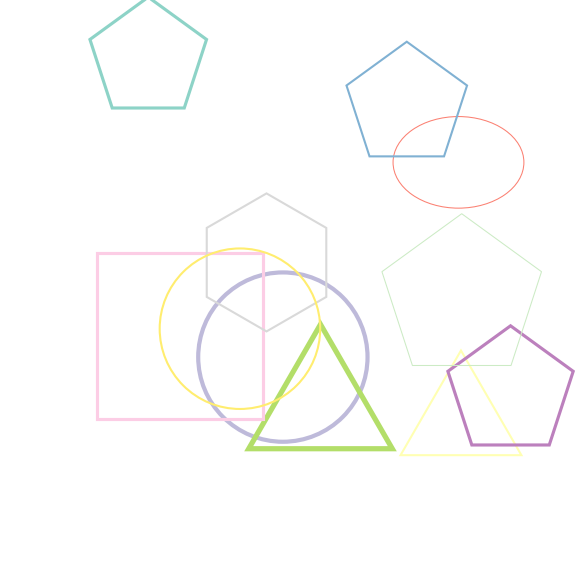[{"shape": "pentagon", "thickness": 1.5, "radius": 0.53, "center": [0.257, 0.898]}, {"shape": "triangle", "thickness": 1, "radius": 0.6, "center": [0.798, 0.271]}, {"shape": "circle", "thickness": 2, "radius": 0.73, "center": [0.49, 0.381]}, {"shape": "oval", "thickness": 0.5, "radius": 0.57, "center": [0.794, 0.718]}, {"shape": "pentagon", "thickness": 1, "radius": 0.55, "center": [0.704, 0.817]}, {"shape": "triangle", "thickness": 2.5, "radius": 0.72, "center": [0.555, 0.294]}, {"shape": "square", "thickness": 1.5, "radius": 0.72, "center": [0.311, 0.418]}, {"shape": "hexagon", "thickness": 1, "radius": 0.6, "center": [0.462, 0.545]}, {"shape": "pentagon", "thickness": 1.5, "radius": 0.57, "center": [0.884, 0.321]}, {"shape": "pentagon", "thickness": 0.5, "radius": 0.73, "center": [0.8, 0.484]}, {"shape": "circle", "thickness": 1, "radius": 0.69, "center": [0.415, 0.43]}]